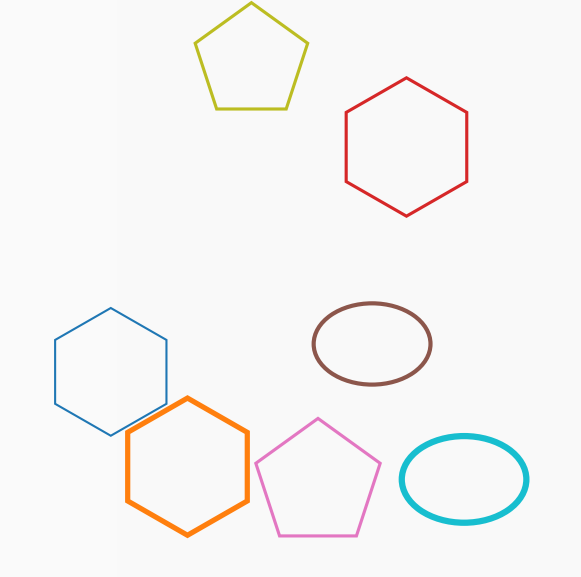[{"shape": "hexagon", "thickness": 1, "radius": 0.55, "center": [0.191, 0.355]}, {"shape": "hexagon", "thickness": 2.5, "radius": 0.59, "center": [0.323, 0.191]}, {"shape": "hexagon", "thickness": 1.5, "radius": 0.6, "center": [0.699, 0.745]}, {"shape": "oval", "thickness": 2, "radius": 0.5, "center": [0.64, 0.404]}, {"shape": "pentagon", "thickness": 1.5, "radius": 0.56, "center": [0.547, 0.162]}, {"shape": "pentagon", "thickness": 1.5, "radius": 0.51, "center": [0.433, 0.893]}, {"shape": "oval", "thickness": 3, "radius": 0.54, "center": [0.798, 0.169]}]